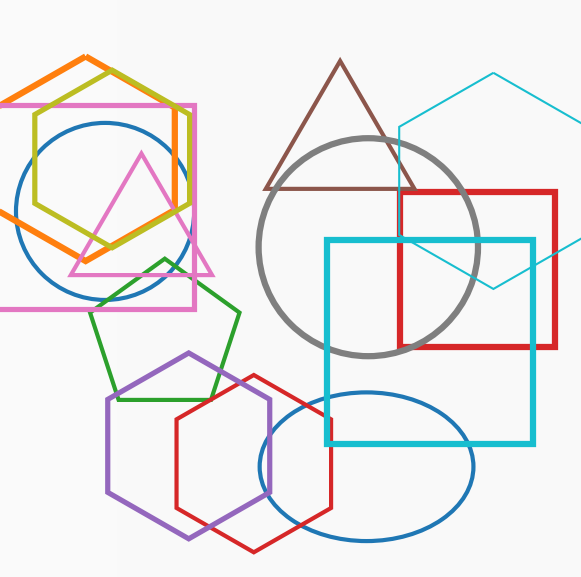[{"shape": "oval", "thickness": 2, "radius": 0.92, "center": [0.631, 0.191]}, {"shape": "circle", "thickness": 2, "radius": 0.77, "center": [0.181, 0.633]}, {"shape": "hexagon", "thickness": 3, "radius": 0.89, "center": [0.147, 0.724]}, {"shape": "pentagon", "thickness": 2, "radius": 0.68, "center": [0.284, 0.416]}, {"shape": "square", "thickness": 3, "radius": 0.67, "center": [0.822, 0.533]}, {"shape": "hexagon", "thickness": 2, "radius": 0.77, "center": [0.437, 0.196]}, {"shape": "hexagon", "thickness": 2.5, "radius": 0.8, "center": [0.325, 0.227]}, {"shape": "triangle", "thickness": 2, "radius": 0.74, "center": [0.585, 0.746]}, {"shape": "triangle", "thickness": 2, "radius": 0.7, "center": [0.243, 0.593]}, {"shape": "square", "thickness": 2.5, "radius": 0.88, "center": [0.158, 0.64]}, {"shape": "circle", "thickness": 3, "radius": 0.94, "center": [0.634, 0.571]}, {"shape": "hexagon", "thickness": 2.5, "radius": 0.77, "center": [0.193, 0.724]}, {"shape": "square", "thickness": 3, "radius": 0.89, "center": [0.74, 0.407]}, {"shape": "hexagon", "thickness": 1, "radius": 0.94, "center": [0.849, 0.686]}]